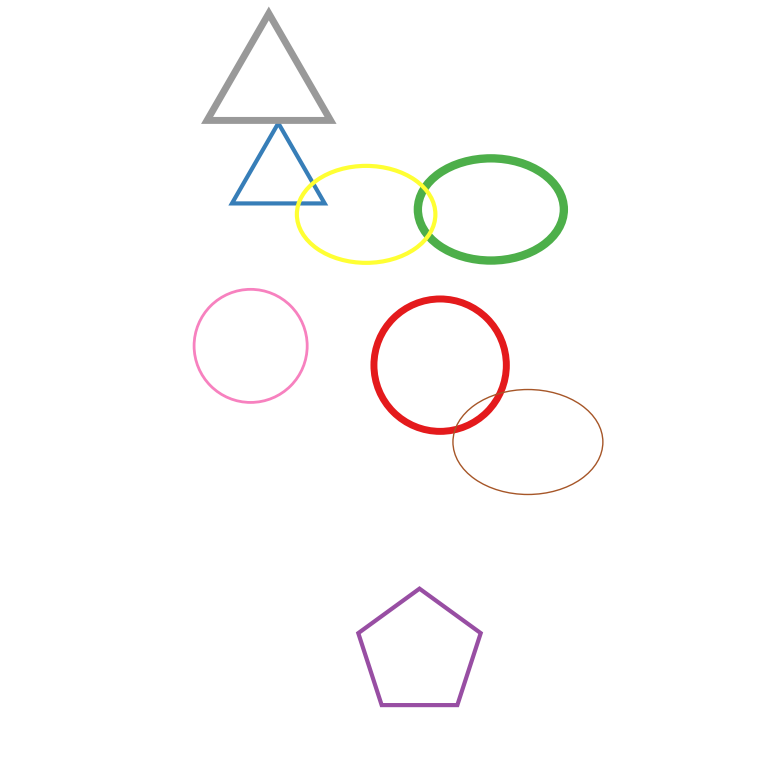[{"shape": "circle", "thickness": 2.5, "radius": 0.43, "center": [0.572, 0.526]}, {"shape": "triangle", "thickness": 1.5, "radius": 0.35, "center": [0.361, 0.771]}, {"shape": "oval", "thickness": 3, "radius": 0.47, "center": [0.637, 0.728]}, {"shape": "pentagon", "thickness": 1.5, "radius": 0.42, "center": [0.545, 0.152]}, {"shape": "oval", "thickness": 1.5, "radius": 0.45, "center": [0.475, 0.722]}, {"shape": "oval", "thickness": 0.5, "radius": 0.49, "center": [0.686, 0.426]}, {"shape": "circle", "thickness": 1, "radius": 0.37, "center": [0.326, 0.551]}, {"shape": "triangle", "thickness": 2.5, "radius": 0.46, "center": [0.349, 0.89]}]